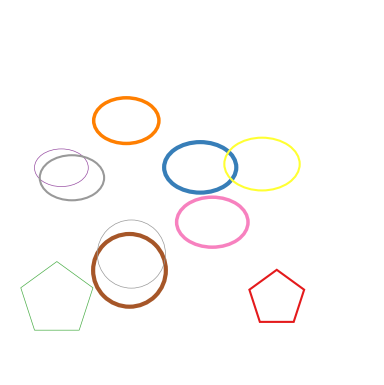[{"shape": "pentagon", "thickness": 1.5, "radius": 0.37, "center": [0.719, 0.224]}, {"shape": "oval", "thickness": 3, "radius": 0.47, "center": [0.52, 0.565]}, {"shape": "pentagon", "thickness": 0.5, "radius": 0.49, "center": [0.148, 0.222]}, {"shape": "oval", "thickness": 0.5, "radius": 0.35, "center": [0.159, 0.564]}, {"shape": "oval", "thickness": 2.5, "radius": 0.42, "center": [0.328, 0.687]}, {"shape": "oval", "thickness": 1.5, "radius": 0.49, "center": [0.681, 0.574]}, {"shape": "circle", "thickness": 3, "radius": 0.47, "center": [0.336, 0.298]}, {"shape": "oval", "thickness": 2.5, "radius": 0.46, "center": [0.551, 0.423]}, {"shape": "oval", "thickness": 1.5, "radius": 0.42, "center": [0.187, 0.538]}, {"shape": "circle", "thickness": 0.5, "radius": 0.44, "center": [0.341, 0.34]}]